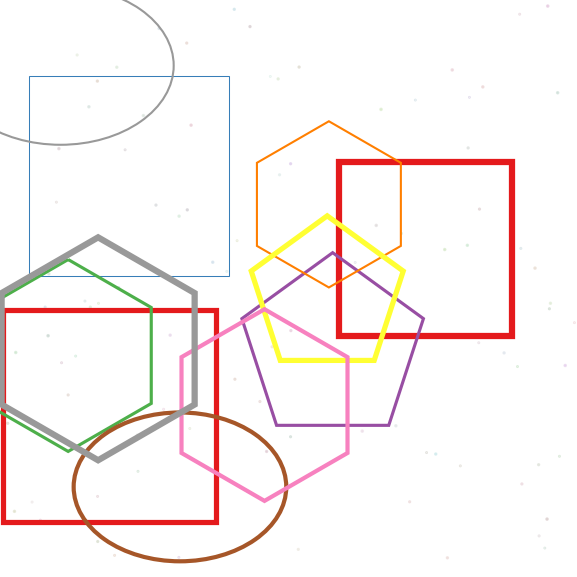[{"shape": "square", "thickness": 3, "radius": 0.75, "center": [0.737, 0.569]}, {"shape": "square", "thickness": 2.5, "radius": 0.92, "center": [0.19, 0.279]}, {"shape": "square", "thickness": 0.5, "radius": 0.87, "center": [0.223, 0.695]}, {"shape": "hexagon", "thickness": 1.5, "radius": 0.83, "center": [0.118, 0.384]}, {"shape": "pentagon", "thickness": 1.5, "radius": 0.83, "center": [0.576, 0.396]}, {"shape": "hexagon", "thickness": 1, "radius": 0.72, "center": [0.57, 0.645]}, {"shape": "pentagon", "thickness": 2.5, "radius": 0.69, "center": [0.567, 0.487]}, {"shape": "oval", "thickness": 2, "radius": 0.92, "center": [0.312, 0.156]}, {"shape": "hexagon", "thickness": 2, "radius": 0.83, "center": [0.458, 0.298]}, {"shape": "hexagon", "thickness": 3, "radius": 0.96, "center": [0.17, 0.395]}, {"shape": "oval", "thickness": 1, "radius": 0.98, "center": [0.105, 0.886]}]